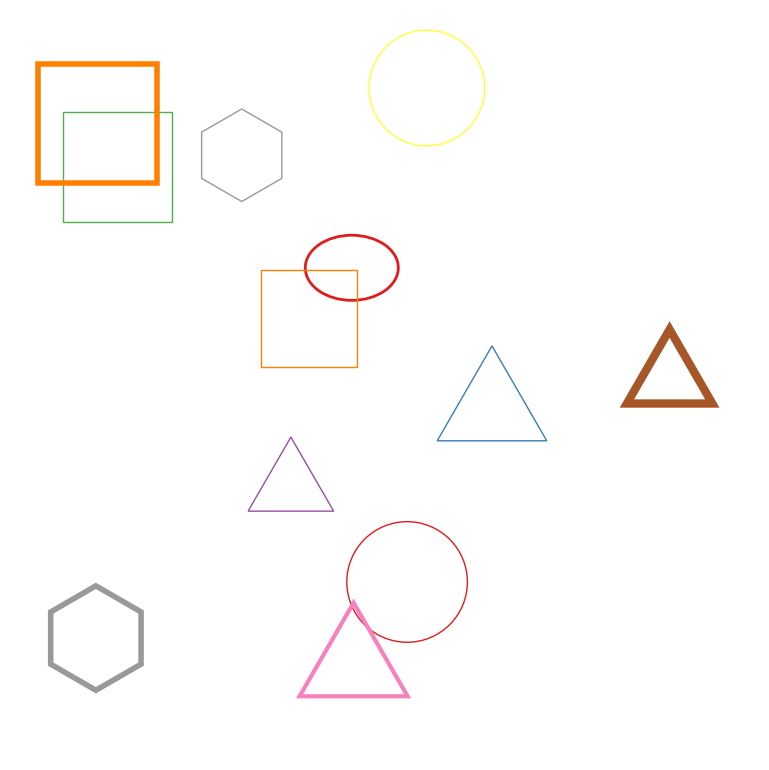[{"shape": "circle", "thickness": 0.5, "radius": 0.39, "center": [0.529, 0.244]}, {"shape": "oval", "thickness": 1, "radius": 0.3, "center": [0.457, 0.652]}, {"shape": "triangle", "thickness": 0.5, "radius": 0.41, "center": [0.639, 0.469]}, {"shape": "square", "thickness": 0.5, "radius": 0.36, "center": [0.153, 0.783]}, {"shape": "triangle", "thickness": 0.5, "radius": 0.32, "center": [0.378, 0.368]}, {"shape": "square", "thickness": 2, "radius": 0.38, "center": [0.127, 0.84]}, {"shape": "square", "thickness": 0.5, "radius": 0.31, "center": [0.401, 0.587]}, {"shape": "circle", "thickness": 0.5, "radius": 0.38, "center": [0.554, 0.886]}, {"shape": "triangle", "thickness": 3, "radius": 0.32, "center": [0.87, 0.508]}, {"shape": "triangle", "thickness": 1.5, "radius": 0.4, "center": [0.459, 0.136]}, {"shape": "hexagon", "thickness": 2, "radius": 0.34, "center": [0.125, 0.171]}, {"shape": "hexagon", "thickness": 0.5, "radius": 0.3, "center": [0.314, 0.798]}]